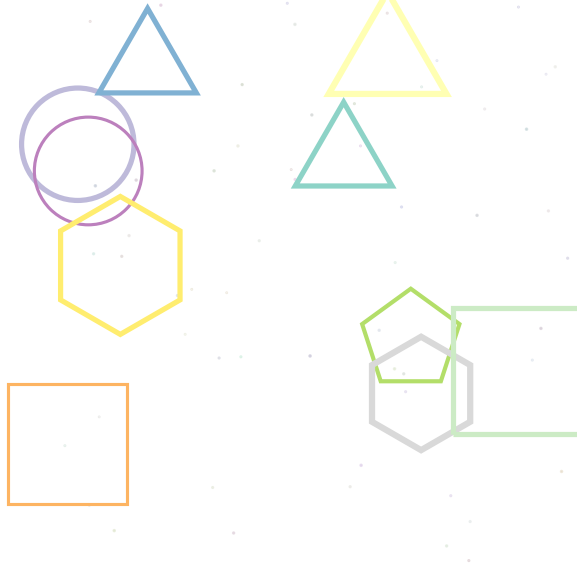[{"shape": "triangle", "thickness": 2.5, "radius": 0.48, "center": [0.595, 0.725]}, {"shape": "triangle", "thickness": 3, "radius": 0.59, "center": [0.671, 0.895]}, {"shape": "circle", "thickness": 2.5, "radius": 0.49, "center": [0.135, 0.749]}, {"shape": "triangle", "thickness": 2.5, "radius": 0.49, "center": [0.256, 0.887]}, {"shape": "square", "thickness": 1.5, "radius": 0.52, "center": [0.117, 0.23]}, {"shape": "pentagon", "thickness": 2, "radius": 0.44, "center": [0.711, 0.411]}, {"shape": "hexagon", "thickness": 3, "radius": 0.49, "center": [0.729, 0.318]}, {"shape": "circle", "thickness": 1.5, "radius": 0.47, "center": [0.153, 0.703]}, {"shape": "square", "thickness": 2.5, "radius": 0.54, "center": [0.893, 0.356]}, {"shape": "hexagon", "thickness": 2.5, "radius": 0.6, "center": [0.208, 0.54]}]